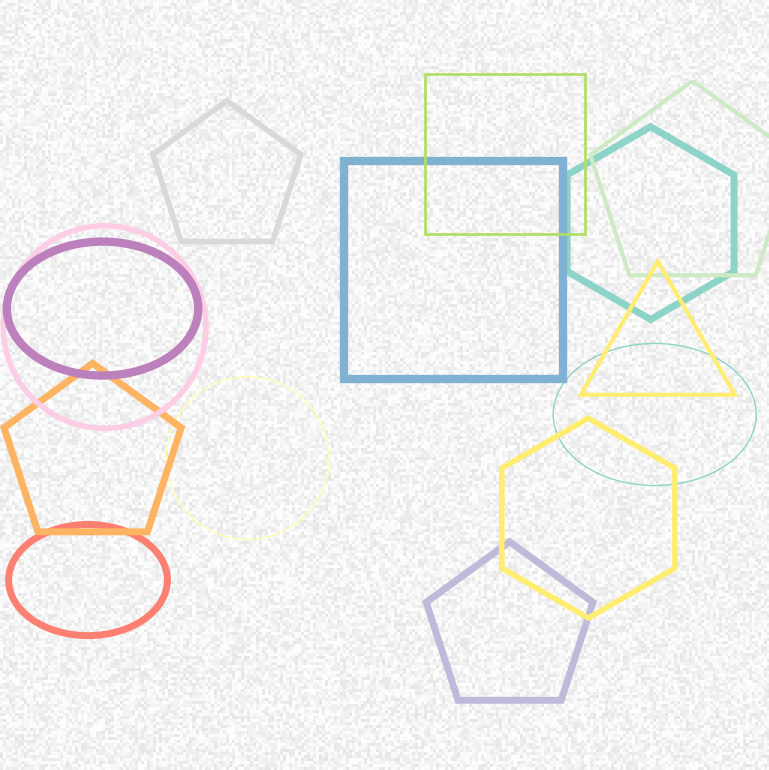[{"shape": "hexagon", "thickness": 2.5, "radius": 0.63, "center": [0.845, 0.71]}, {"shape": "oval", "thickness": 0.5, "radius": 0.66, "center": [0.85, 0.462]}, {"shape": "circle", "thickness": 0.5, "radius": 0.53, "center": [0.321, 0.405]}, {"shape": "pentagon", "thickness": 2.5, "radius": 0.57, "center": [0.662, 0.183]}, {"shape": "oval", "thickness": 2.5, "radius": 0.52, "center": [0.114, 0.247]}, {"shape": "square", "thickness": 3, "radius": 0.71, "center": [0.589, 0.649]}, {"shape": "pentagon", "thickness": 2.5, "radius": 0.6, "center": [0.12, 0.407]}, {"shape": "square", "thickness": 1, "radius": 0.52, "center": [0.656, 0.8]}, {"shape": "circle", "thickness": 2, "radius": 0.66, "center": [0.136, 0.575]}, {"shape": "pentagon", "thickness": 2, "radius": 0.51, "center": [0.295, 0.768]}, {"shape": "oval", "thickness": 3, "radius": 0.62, "center": [0.133, 0.599]}, {"shape": "pentagon", "thickness": 1.5, "radius": 0.7, "center": [0.899, 0.755]}, {"shape": "hexagon", "thickness": 2, "radius": 0.65, "center": [0.764, 0.327]}, {"shape": "triangle", "thickness": 1.5, "radius": 0.58, "center": [0.854, 0.545]}]